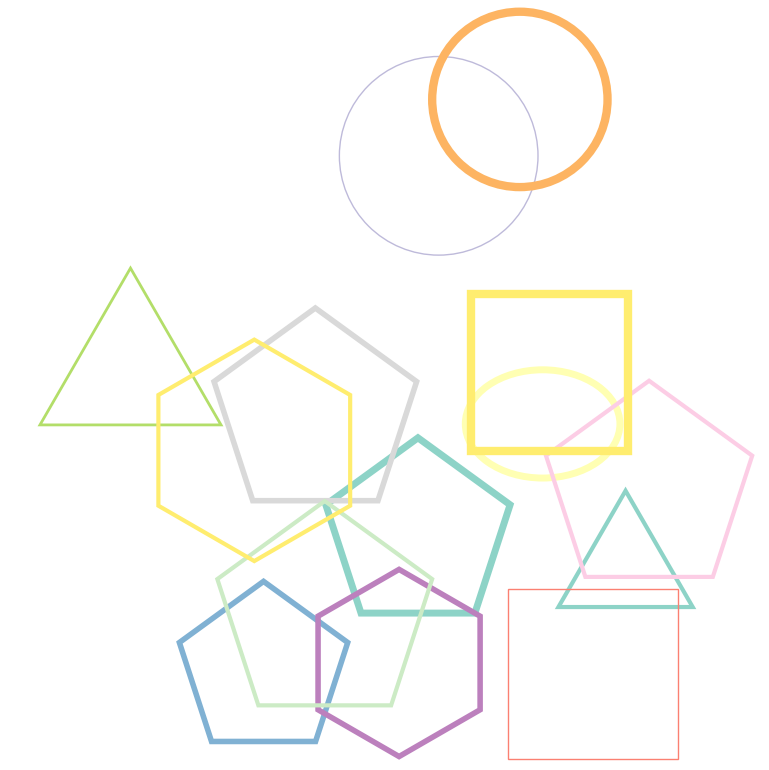[{"shape": "triangle", "thickness": 1.5, "radius": 0.5, "center": [0.812, 0.262]}, {"shape": "pentagon", "thickness": 2.5, "radius": 0.63, "center": [0.543, 0.306]}, {"shape": "oval", "thickness": 2.5, "radius": 0.5, "center": [0.705, 0.449]}, {"shape": "circle", "thickness": 0.5, "radius": 0.64, "center": [0.57, 0.798]}, {"shape": "square", "thickness": 0.5, "radius": 0.55, "center": [0.77, 0.125]}, {"shape": "pentagon", "thickness": 2, "radius": 0.57, "center": [0.342, 0.13]}, {"shape": "circle", "thickness": 3, "radius": 0.57, "center": [0.675, 0.871]}, {"shape": "triangle", "thickness": 1, "radius": 0.68, "center": [0.169, 0.516]}, {"shape": "pentagon", "thickness": 1.5, "radius": 0.7, "center": [0.843, 0.365]}, {"shape": "pentagon", "thickness": 2, "radius": 0.69, "center": [0.41, 0.462]}, {"shape": "hexagon", "thickness": 2, "radius": 0.61, "center": [0.518, 0.139]}, {"shape": "pentagon", "thickness": 1.5, "radius": 0.73, "center": [0.422, 0.203]}, {"shape": "square", "thickness": 3, "radius": 0.51, "center": [0.714, 0.517]}, {"shape": "hexagon", "thickness": 1.5, "radius": 0.72, "center": [0.33, 0.415]}]